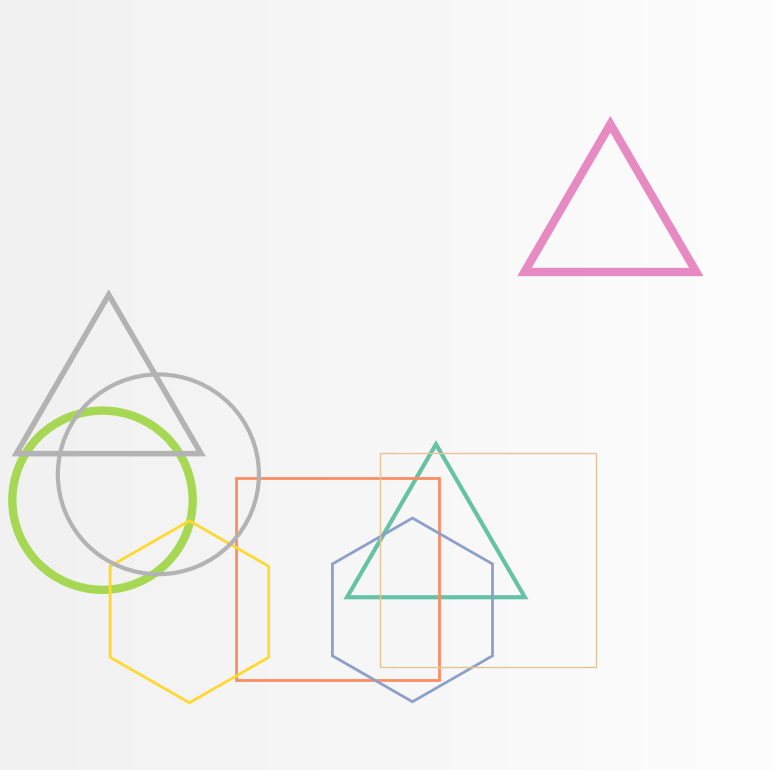[{"shape": "triangle", "thickness": 1.5, "radius": 0.66, "center": [0.563, 0.291]}, {"shape": "square", "thickness": 1, "radius": 0.66, "center": [0.436, 0.248]}, {"shape": "hexagon", "thickness": 1, "radius": 0.6, "center": [0.532, 0.208]}, {"shape": "triangle", "thickness": 3, "radius": 0.64, "center": [0.788, 0.711]}, {"shape": "circle", "thickness": 3, "radius": 0.58, "center": [0.132, 0.35]}, {"shape": "hexagon", "thickness": 1, "radius": 0.59, "center": [0.244, 0.205]}, {"shape": "square", "thickness": 0.5, "radius": 0.7, "center": [0.63, 0.273]}, {"shape": "triangle", "thickness": 2, "radius": 0.69, "center": [0.14, 0.48]}, {"shape": "circle", "thickness": 1.5, "radius": 0.65, "center": [0.204, 0.384]}]